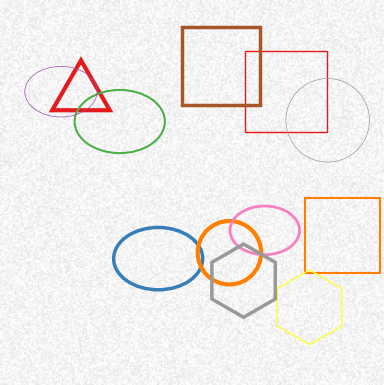[{"shape": "triangle", "thickness": 3, "radius": 0.43, "center": [0.21, 0.757]}, {"shape": "square", "thickness": 1, "radius": 0.53, "center": [0.743, 0.763]}, {"shape": "oval", "thickness": 2.5, "radius": 0.58, "center": [0.411, 0.328]}, {"shape": "oval", "thickness": 1.5, "radius": 0.59, "center": [0.311, 0.684]}, {"shape": "oval", "thickness": 0.5, "radius": 0.47, "center": [0.158, 0.762]}, {"shape": "circle", "thickness": 3, "radius": 0.41, "center": [0.596, 0.344]}, {"shape": "square", "thickness": 1.5, "radius": 0.48, "center": [0.889, 0.388]}, {"shape": "hexagon", "thickness": 1, "radius": 0.48, "center": [0.804, 0.202]}, {"shape": "square", "thickness": 2.5, "radius": 0.51, "center": [0.573, 0.828]}, {"shape": "oval", "thickness": 2, "radius": 0.45, "center": [0.688, 0.402]}, {"shape": "hexagon", "thickness": 2.5, "radius": 0.48, "center": [0.633, 0.271]}, {"shape": "circle", "thickness": 0.5, "radius": 0.54, "center": [0.851, 0.688]}]